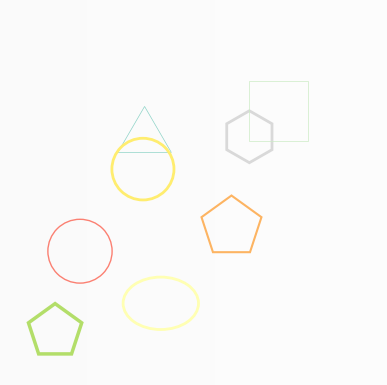[{"shape": "triangle", "thickness": 0.5, "radius": 0.4, "center": [0.373, 0.644]}, {"shape": "oval", "thickness": 2, "radius": 0.49, "center": [0.415, 0.212]}, {"shape": "circle", "thickness": 1, "radius": 0.41, "center": [0.206, 0.348]}, {"shape": "pentagon", "thickness": 1.5, "radius": 0.41, "center": [0.597, 0.411]}, {"shape": "pentagon", "thickness": 2.5, "radius": 0.36, "center": [0.142, 0.139]}, {"shape": "hexagon", "thickness": 2, "radius": 0.34, "center": [0.644, 0.645]}, {"shape": "square", "thickness": 0.5, "radius": 0.38, "center": [0.718, 0.712]}, {"shape": "circle", "thickness": 2, "radius": 0.4, "center": [0.369, 0.561]}]